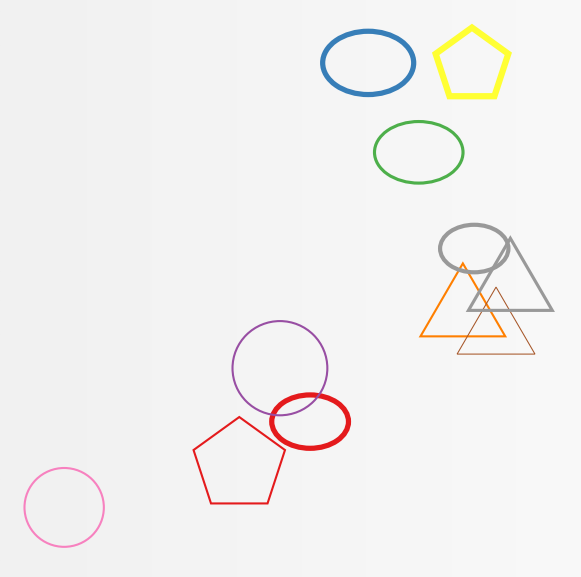[{"shape": "oval", "thickness": 2.5, "radius": 0.33, "center": [0.534, 0.269]}, {"shape": "pentagon", "thickness": 1, "radius": 0.41, "center": [0.412, 0.194]}, {"shape": "oval", "thickness": 2.5, "radius": 0.39, "center": [0.633, 0.89]}, {"shape": "oval", "thickness": 1.5, "radius": 0.38, "center": [0.72, 0.735]}, {"shape": "circle", "thickness": 1, "radius": 0.41, "center": [0.482, 0.362]}, {"shape": "triangle", "thickness": 1, "radius": 0.42, "center": [0.796, 0.459]}, {"shape": "pentagon", "thickness": 3, "radius": 0.33, "center": [0.812, 0.886]}, {"shape": "triangle", "thickness": 0.5, "radius": 0.39, "center": [0.853, 0.425]}, {"shape": "circle", "thickness": 1, "radius": 0.34, "center": [0.11, 0.12]}, {"shape": "triangle", "thickness": 1.5, "radius": 0.42, "center": [0.878, 0.503]}, {"shape": "oval", "thickness": 2, "radius": 0.29, "center": [0.816, 0.569]}]